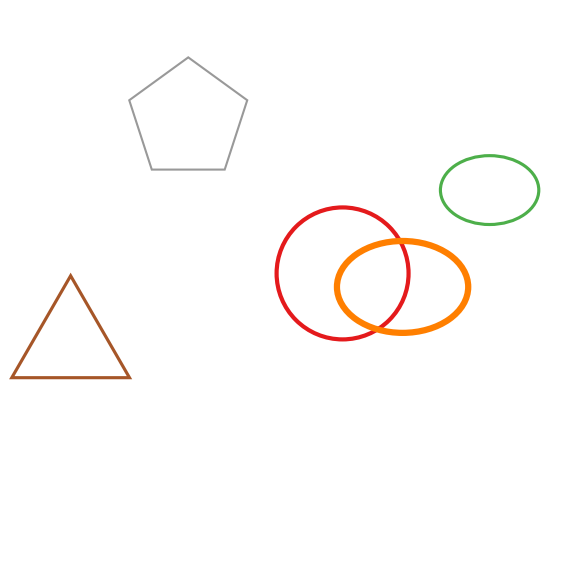[{"shape": "circle", "thickness": 2, "radius": 0.57, "center": [0.593, 0.526]}, {"shape": "oval", "thickness": 1.5, "radius": 0.43, "center": [0.848, 0.67]}, {"shape": "oval", "thickness": 3, "radius": 0.57, "center": [0.697, 0.502]}, {"shape": "triangle", "thickness": 1.5, "radius": 0.59, "center": [0.122, 0.404]}, {"shape": "pentagon", "thickness": 1, "radius": 0.54, "center": [0.326, 0.792]}]